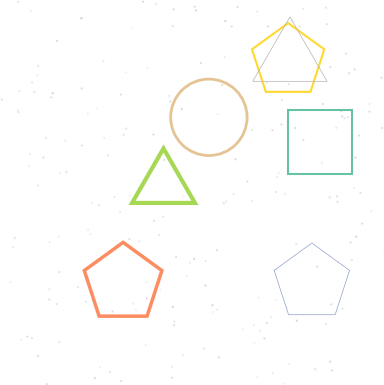[{"shape": "square", "thickness": 1.5, "radius": 0.42, "center": [0.831, 0.632]}, {"shape": "pentagon", "thickness": 2.5, "radius": 0.53, "center": [0.32, 0.265]}, {"shape": "pentagon", "thickness": 0.5, "radius": 0.51, "center": [0.81, 0.266]}, {"shape": "triangle", "thickness": 3, "radius": 0.47, "center": [0.425, 0.52]}, {"shape": "pentagon", "thickness": 1.5, "radius": 0.49, "center": [0.748, 0.841]}, {"shape": "circle", "thickness": 2, "radius": 0.5, "center": [0.543, 0.695]}, {"shape": "triangle", "thickness": 0.5, "radius": 0.56, "center": [0.753, 0.845]}]